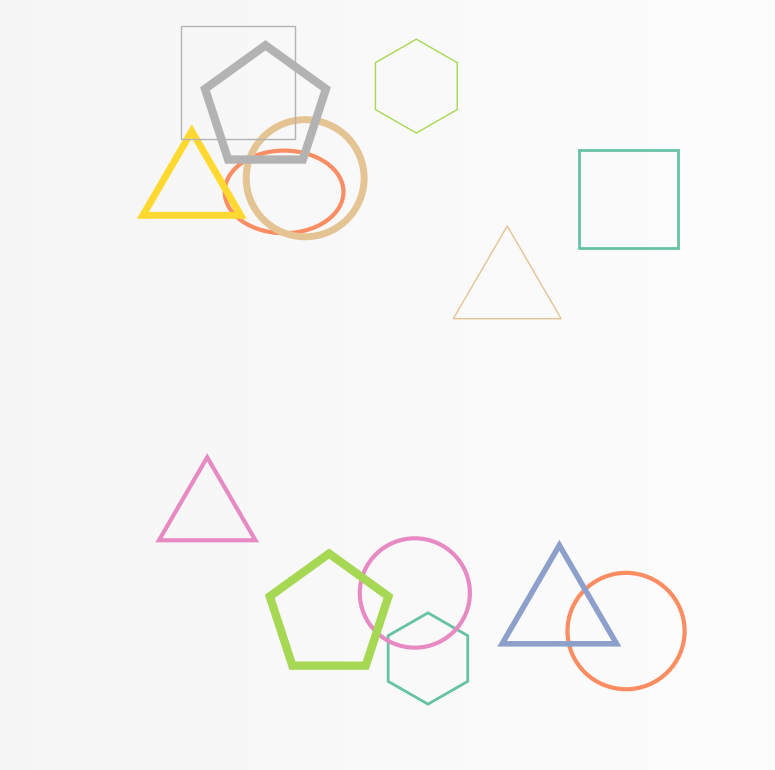[{"shape": "square", "thickness": 1, "radius": 0.32, "center": [0.811, 0.741]}, {"shape": "hexagon", "thickness": 1, "radius": 0.3, "center": [0.552, 0.145]}, {"shape": "circle", "thickness": 1.5, "radius": 0.38, "center": [0.808, 0.18]}, {"shape": "oval", "thickness": 1.5, "radius": 0.38, "center": [0.367, 0.751]}, {"shape": "triangle", "thickness": 2, "radius": 0.43, "center": [0.722, 0.207]}, {"shape": "circle", "thickness": 1.5, "radius": 0.36, "center": [0.535, 0.23]}, {"shape": "triangle", "thickness": 1.5, "radius": 0.36, "center": [0.267, 0.334]}, {"shape": "pentagon", "thickness": 3, "radius": 0.4, "center": [0.425, 0.201]}, {"shape": "hexagon", "thickness": 0.5, "radius": 0.3, "center": [0.537, 0.888]}, {"shape": "triangle", "thickness": 2.5, "radius": 0.36, "center": [0.247, 0.757]}, {"shape": "triangle", "thickness": 0.5, "radius": 0.4, "center": [0.655, 0.626]}, {"shape": "circle", "thickness": 2.5, "radius": 0.38, "center": [0.394, 0.769]}, {"shape": "pentagon", "thickness": 3, "radius": 0.41, "center": [0.343, 0.859]}, {"shape": "square", "thickness": 0.5, "radius": 0.37, "center": [0.307, 0.893]}]